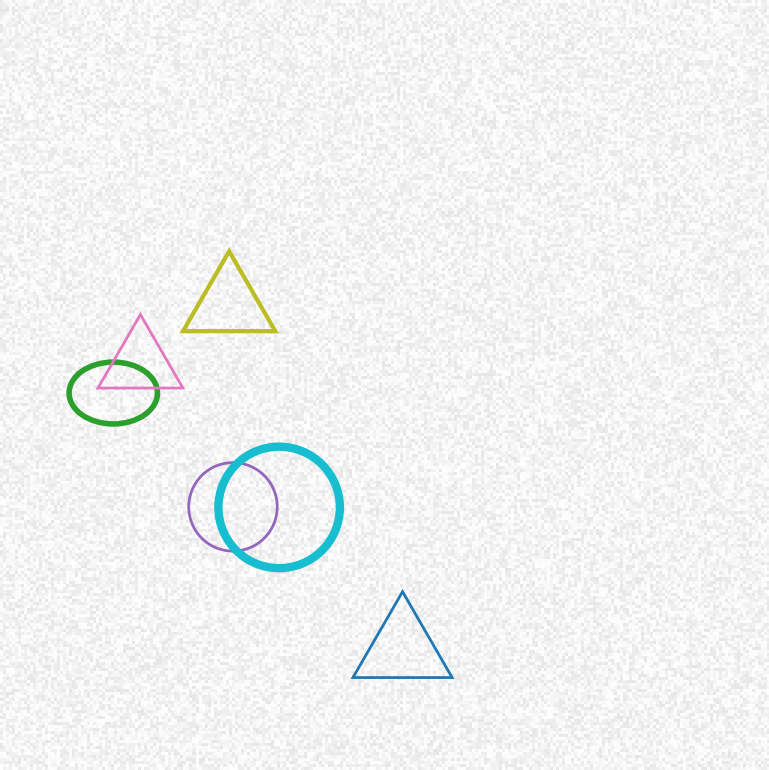[{"shape": "triangle", "thickness": 1, "radius": 0.37, "center": [0.523, 0.157]}, {"shape": "oval", "thickness": 2, "radius": 0.29, "center": [0.147, 0.49]}, {"shape": "circle", "thickness": 1, "radius": 0.29, "center": [0.303, 0.342]}, {"shape": "triangle", "thickness": 1, "radius": 0.32, "center": [0.182, 0.528]}, {"shape": "triangle", "thickness": 1.5, "radius": 0.35, "center": [0.298, 0.605]}, {"shape": "circle", "thickness": 3, "radius": 0.39, "center": [0.363, 0.341]}]